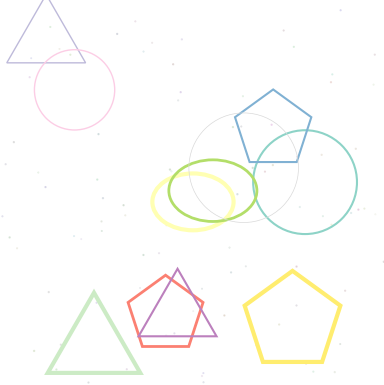[{"shape": "circle", "thickness": 1.5, "radius": 0.67, "center": [0.792, 0.527]}, {"shape": "oval", "thickness": 3, "radius": 0.53, "center": [0.501, 0.476]}, {"shape": "triangle", "thickness": 1, "radius": 0.59, "center": [0.12, 0.896]}, {"shape": "pentagon", "thickness": 2, "radius": 0.51, "center": [0.43, 0.183]}, {"shape": "pentagon", "thickness": 1.5, "radius": 0.52, "center": [0.71, 0.663]}, {"shape": "oval", "thickness": 2, "radius": 0.57, "center": [0.553, 0.505]}, {"shape": "circle", "thickness": 1, "radius": 0.52, "center": [0.194, 0.767]}, {"shape": "circle", "thickness": 0.5, "radius": 0.71, "center": [0.633, 0.564]}, {"shape": "triangle", "thickness": 1.5, "radius": 0.58, "center": [0.461, 0.185]}, {"shape": "triangle", "thickness": 3, "radius": 0.69, "center": [0.244, 0.101]}, {"shape": "pentagon", "thickness": 3, "radius": 0.65, "center": [0.76, 0.166]}]